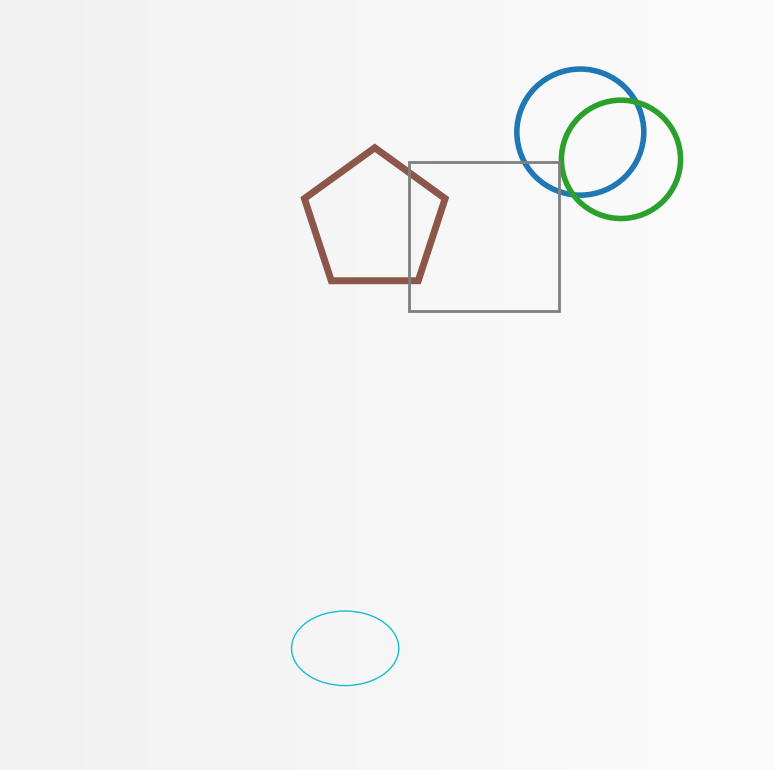[{"shape": "circle", "thickness": 2, "radius": 0.41, "center": [0.749, 0.828]}, {"shape": "circle", "thickness": 2, "radius": 0.38, "center": [0.801, 0.793]}, {"shape": "pentagon", "thickness": 2.5, "radius": 0.48, "center": [0.484, 0.713]}, {"shape": "square", "thickness": 1, "radius": 0.48, "center": [0.624, 0.693]}, {"shape": "oval", "thickness": 0.5, "radius": 0.35, "center": [0.445, 0.158]}]